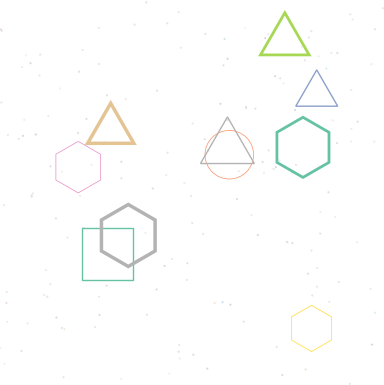[{"shape": "hexagon", "thickness": 2, "radius": 0.39, "center": [0.787, 0.617]}, {"shape": "square", "thickness": 1, "radius": 0.33, "center": [0.279, 0.34]}, {"shape": "circle", "thickness": 0.5, "radius": 0.32, "center": [0.596, 0.598]}, {"shape": "triangle", "thickness": 1, "radius": 0.31, "center": [0.823, 0.756]}, {"shape": "hexagon", "thickness": 0.5, "radius": 0.33, "center": [0.203, 0.566]}, {"shape": "triangle", "thickness": 2, "radius": 0.36, "center": [0.74, 0.894]}, {"shape": "hexagon", "thickness": 0.5, "radius": 0.3, "center": [0.809, 0.147]}, {"shape": "triangle", "thickness": 2.5, "radius": 0.35, "center": [0.288, 0.662]}, {"shape": "hexagon", "thickness": 2.5, "radius": 0.4, "center": [0.333, 0.388]}, {"shape": "triangle", "thickness": 1, "radius": 0.4, "center": [0.591, 0.616]}]